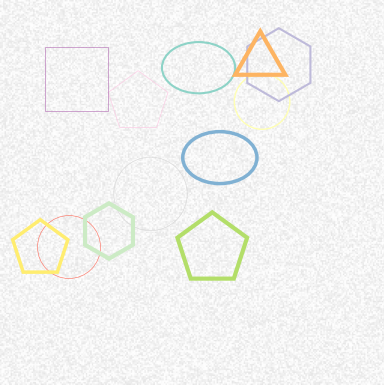[{"shape": "oval", "thickness": 1.5, "radius": 0.48, "center": [0.516, 0.824]}, {"shape": "circle", "thickness": 1, "radius": 0.36, "center": [0.681, 0.736]}, {"shape": "hexagon", "thickness": 1.5, "radius": 0.47, "center": [0.724, 0.832]}, {"shape": "circle", "thickness": 0.5, "radius": 0.41, "center": [0.179, 0.358]}, {"shape": "oval", "thickness": 2.5, "radius": 0.48, "center": [0.571, 0.591]}, {"shape": "triangle", "thickness": 3, "radius": 0.38, "center": [0.676, 0.843]}, {"shape": "pentagon", "thickness": 3, "radius": 0.48, "center": [0.551, 0.353]}, {"shape": "pentagon", "thickness": 0.5, "radius": 0.41, "center": [0.359, 0.735]}, {"shape": "circle", "thickness": 0.5, "radius": 0.48, "center": [0.391, 0.496]}, {"shape": "square", "thickness": 0.5, "radius": 0.41, "center": [0.199, 0.794]}, {"shape": "hexagon", "thickness": 3, "radius": 0.36, "center": [0.283, 0.4]}, {"shape": "pentagon", "thickness": 2.5, "radius": 0.38, "center": [0.105, 0.354]}]